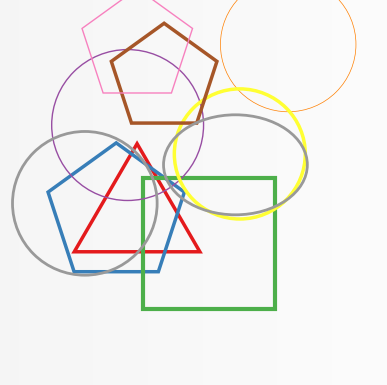[{"shape": "triangle", "thickness": 2.5, "radius": 0.94, "center": [0.354, 0.44]}, {"shape": "pentagon", "thickness": 2.5, "radius": 0.92, "center": [0.3, 0.444]}, {"shape": "square", "thickness": 3, "radius": 0.85, "center": [0.54, 0.368]}, {"shape": "circle", "thickness": 1, "radius": 0.98, "center": [0.329, 0.675]}, {"shape": "circle", "thickness": 0.5, "radius": 0.87, "center": [0.744, 0.885]}, {"shape": "circle", "thickness": 2.5, "radius": 0.84, "center": [0.619, 0.6]}, {"shape": "pentagon", "thickness": 2.5, "radius": 0.72, "center": [0.424, 0.796]}, {"shape": "pentagon", "thickness": 1, "radius": 0.75, "center": [0.354, 0.88]}, {"shape": "oval", "thickness": 2, "radius": 0.93, "center": [0.608, 0.572]}, {"shape": "circle", "thickness": 2, "radius": 0.93, "center": [0.219, 0.472]}]